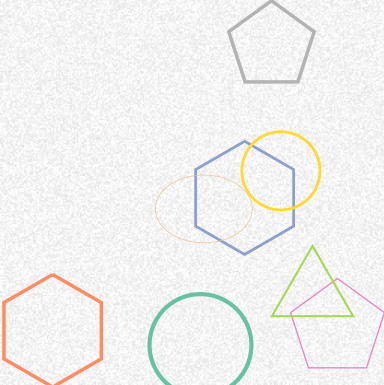[{"shape": "circle", "thickness": 3, "radius": 0.66, "center": [0.521, 0.104]}, {"shape": "hexagon", "thickness": 2.5, "radius": 0.73, "center": [0.137, 0.141]}, {"shape": "hexagon", "thickness": 2, "radius": 0.73, "center": [0.635, 0.486]}, {"shape": "pentagon", "thickness": 1, "radius": 0.64, "center": [0.877, 0.148]}, {"shape": "triangle", "thickness": 1.5, "radius": 0.61, "center": [0.812, 0.24]}, {"shape": "circle", "thickness": 2, "radius": 0.51, "center": [0.73, 0.556]}, {"shape": "oval", "thickness": 0.5, "radius": 0.63, "center": [0.529, 0.457]}, {"shape": "pentagon", "thickness": 2.5, "radius": 0.58, "center": [0.705, 0.882]}]